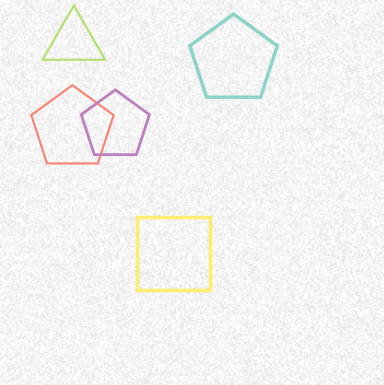[{"shape": "pentagon", "thickness": 2.5, "radius": 0.6, "center": [0.607, 0.844]}, {"shape": "pentagon", "thickness": 1.5, "radius": 0.56, "center": [0.188, 0.666]}, {"shape": "triangle", "thickness": 1.5, "radius": 0.47, "center": [0.192, 0.892]}, {"shape": "pentagon", "thickness": 2, "radius": 0.47, "center": [0.3, 0.674]}, {"shape": "square", "thickness": 2.5, "radius": 0.47, "center": [0.451, 0.341]}]